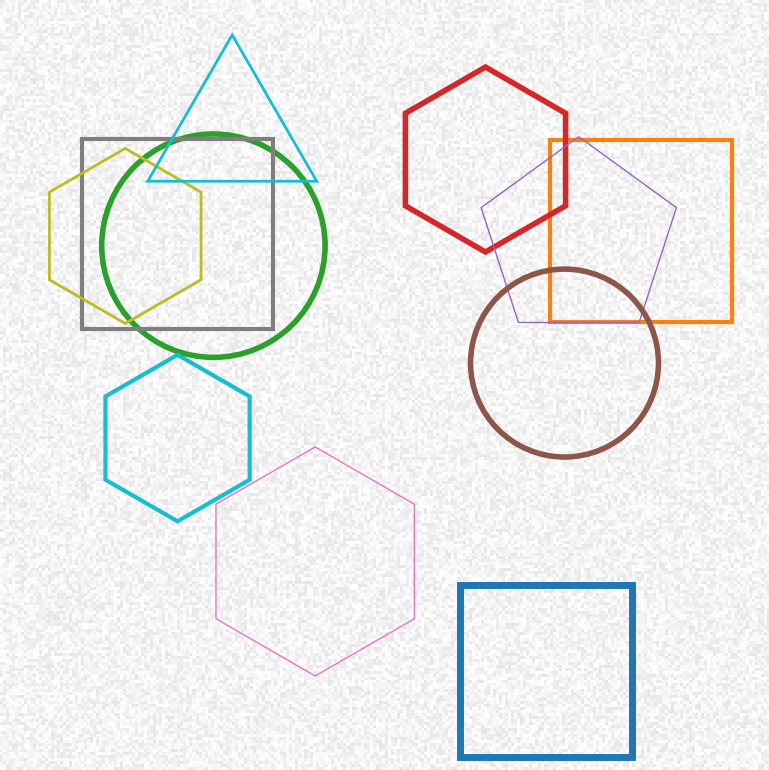[{"shape": "square", "thickness": 2.5, "radius": 0.56, "center": [0.709, 0.129]}, {"shape": "square", "thickness": 1.5, "radius": 0.59, "center": [0.832, 0.7]}, {"shape": "circle", "thickness": 2, "radius": 0.73, "center": [0.277, 0.681]}, {"shape": "hexagon", "thickness": 2, "radius": 0.6, "center": [0.63, 0.793]}, {"shape": "pentagon", "thickness": 0.5, "radius": 0.67, "center": [0.752, 0.689]}, {"shape": "circle", "thickness": 2, "radius": 0.61, "center": [0.733, 0.528]}, {"shape": "hexagon", "thickness": 0.5, "radius": 0.74, "center": [0.409, 0.271]}, {"shape": "square", "thickness": 1.5, "radius": 0.62, "center": [0.231, 0.697]}, {"shape": "hexagon", "thickness": 1, "radius": 0.57, "center": [0.163, 0.694]}, {"shape": "hexagon", "thickness": 1.5, "radius": 0.54, "center": [0.231, 0.431]}, {"shape": "triangle", "thickness": 1, "radius": 0.63, "center": [0.302, 0.828]}]